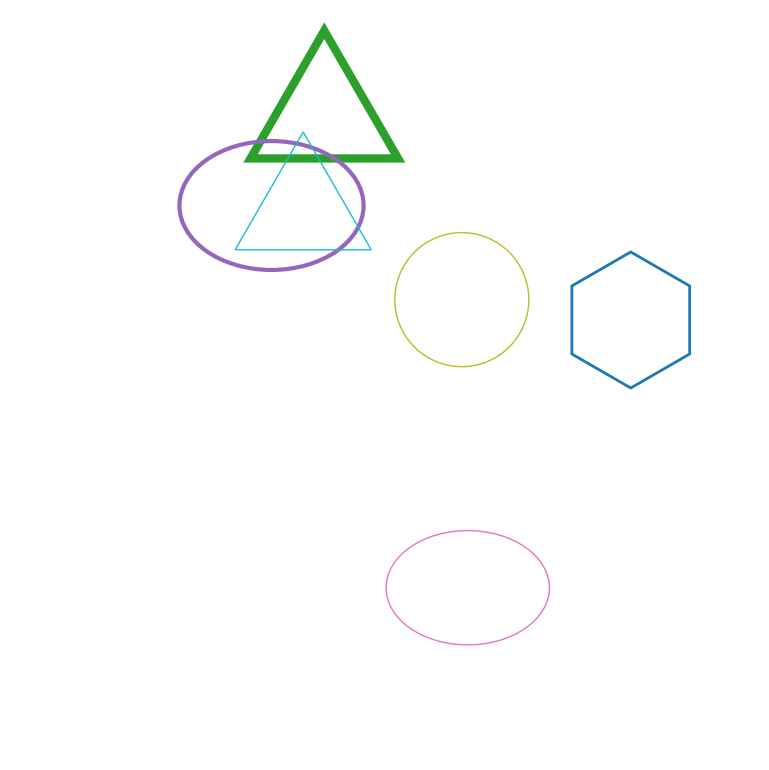[{"shape": "hexagon", "thickness": 1, "radius": 0.44, "center": [0.819, 0.584]}, {"shape": "triangle", "thickness": 3, "radius": 0.55, "center": [0.421, 0.85]}, {"shape": "oval", "thickness": 1.5, "radius": 0.6, "center": [0.353, 0.733]}, {"shape": "oval", "thickness": 0.5, "radius": 0.53, "center": [0.607, 0.237]}, {"shape": "circle", "thickness": 0.5, "radius": 0.44, "center": [0.6, 0.611]}, {"shape": "triangle", "thickness": 0.5, "radius": 0.51, "center": [0.394, 0.727]}]